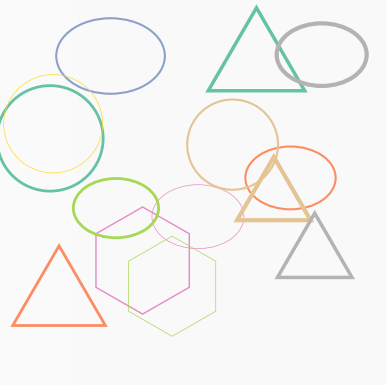[{"shape": "triangle", "thickness": 2.5, "radius": 0.72, "center": [0.662, 0.836]}, {"shape": "circle", "thickness": 2, "radius": 0.69, "center": [0.129, 0.641]}, {"shape": "triangle", "thickness": 2, "radius": 0.69, "center": [0.152, 0.224]}, {"shape": "oval", "thickness": 1.5, "radius": 0.58, "center": [0.75, 0.538]}, {"shape": "oval", "thickness": 1.5, "radius": 0.7, "center": [0.285, 0.855]}, {"shape": "hexagon", "thickness": 1, "radius": 0.7, "center": [0.368, 0.323]}, {"shape": "oval", "thickness": 0.5, "radius": 0.59, "center": [0.511, 0.437]}, {"shape": "hexagon", "thickness": 0.5, "radius": 0.65, "center": [0.444, 0.257]}, {"shape": "oval", "thickness": 2, "radius": 0.55, "center": [0.299, 0.459]}, {"shape": "circle", "thickness": 0.5, "radius": 0.64, "center": [0.137, 0.679]}, {"shape": "circle", "thickness": 1.5, "radius": 0.59, "center": [0.6, 0.624]}, {"shape": "triangle", "thickness": 3, "radius": 0.55, "center": [0.707, 0.483]}, {"shape": "oval", "thickness": 3, "radius": 0.58, "center": [0.83, 0.858]}, {"shape": "triangle", "thickness": 2.5, "radius": 0.56, "center": [0.812, 0.335]}]